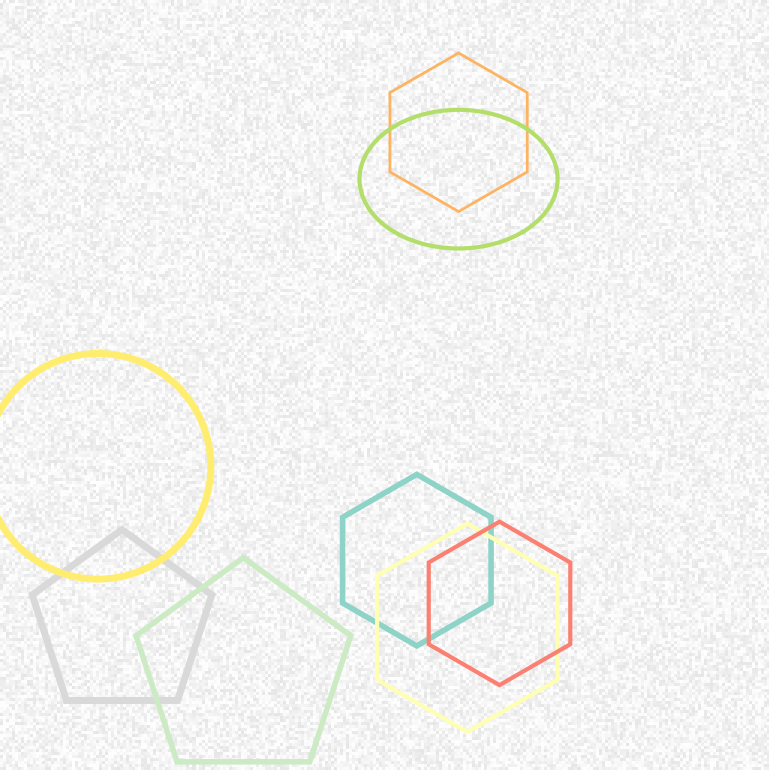[{"shape": "hexagon", "thickness": 2, "radius": 0.56, "center": [0.541, 0.273]}, {"shape": "hexagon", "thickness": 1.5, "radius": 0.68, "center": [0.607, 0.185]}, {"shape": "hexagon", "thickness": 1.5, "radius": 0.53, "center": [0.649, 0.216]}, {"shape": "hexagon", "thickness": 1, "radius": 0.51, "center": [0.596, 0.828]}, {"shape": "oval", "thickness": 1.5, "radius": 0.64, "center": [0.595, 0.767]}, {"shape": "pentagon", "thickness": 2.5, "radius": 0.61, "center": [0.158, 0.19]}, {"shape": "pentagon", "thickness": 2, "radius": 0.73, "center": [0.316, 0.129]}, {"shape": "circle", "thickness": 2.5, "radius": 0.73, "center": [0.127, 0.394]}]